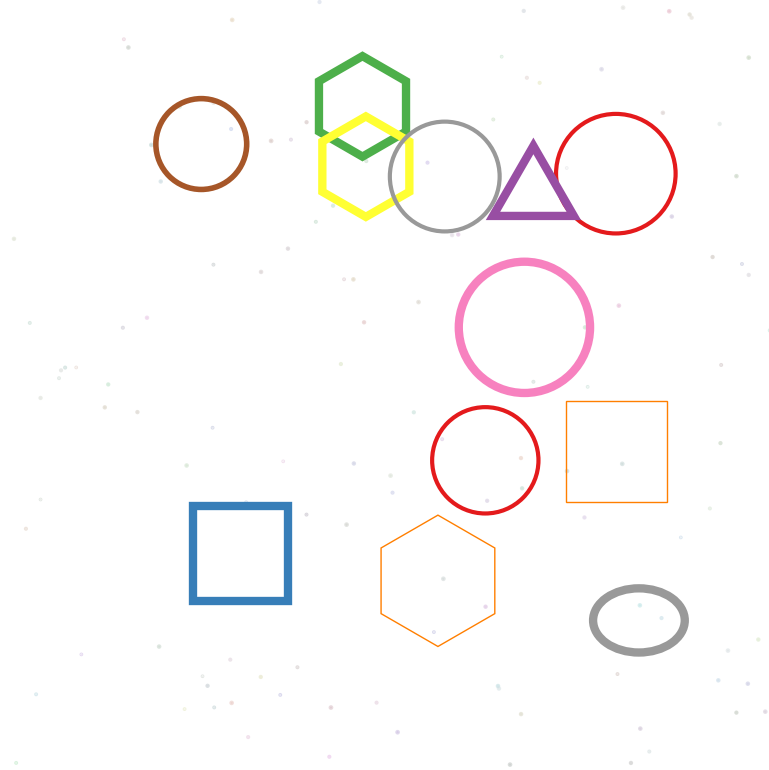[{"shape": "circle", "thickness": 1.5, "radius": 0.35, "center": [0.63, 0.402]}, {"shape": "circle", "thickness": 1.5, "radius": 0.39, "center": [0.8, 0.774]}, {"shape": "square", "thickness": 3, "radius": 0.31, "center": [0.312, 0.282]}, {"shape": "hexagon", "thickness": 3, "radius": 0.33, "center": [0.471, 0.862]}, {"shape": "triangle", "thickness": 3, "radius": 0.3, "center": [0.693, 0.75]}, {"shape": "hexagon", "thickness": 0.5, "radius": 0.43, "center": [0.569, 0.246]}, {"shape": "square", "thickness": 0.5, "radius": 0.33, "center": [0.801, 0.414]}, {"shape": "hexagon", "thickness": 3, "radius": 0.33, "center": [0.475, 0.784]}, {"shape": "circle", "thickness": 2, "radius": 0.29, "center": [0.261, 0.813]}, {"shape": "circle", "thickness": 3, "radius": 0.43, "center": [0.681, 0.575]}, {"shape": "oval", "thickness": 3, "radius": 0.3, "center": [0.83, 0.194]}, {"shape": "circle", "thickness": 1.5, "radius": 0.36, "center": [0.578, 0.771]}]